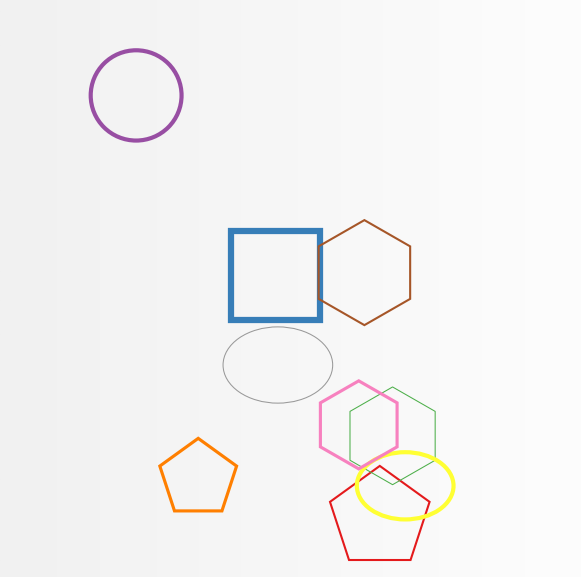[{"shape": "pentagon", "thickness": 1, "radius": 0.45, "center": [0.653, 0.102]}, {"shape": "square", "thickness": 3, "radius": 0.38, "center": [0.473, 0.523]}, {"shape": "hexagon", "thickness": 0.5, "radius": 0.42, "center": [0.675, 0.244]}, {"shape": "circle", "thickness": 2, "radius": 0.39, "center": [0.234, 0.834]}, {"shape": "pentagon", "thickness": 1.5, "radius": 0.35, "center": [0.341, 0.171]}, {"shape": "oval", "thickness": 2, "radius": 0.42, "center": [0.697, 0.158]}, {"shape": "hexagon", "thickness": 1, "radius": 0.45, "center": [0.627, 0.527]}, {"shape": "hexagon", "thickness": 1.5, "radius": 0.38, "center": [0.617, 0.263]}, {"shape": "oval", "thickness": 0.5, "radius": 0.47, "center": [0.478, 0.367]}]